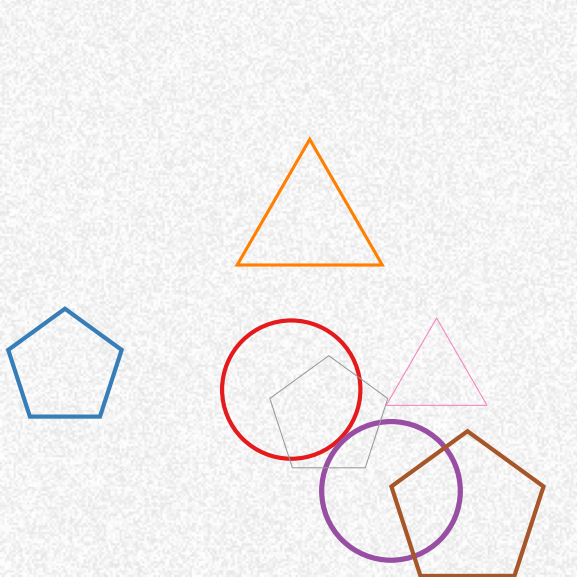[{"shape": "circle", "thickness": 2, "radius": 0.6, "center": [0.504, 0.324]}, {"shape": "pentagon", "thickness": 2, "radius": 0.52, "center": [0.112, 0.361]}, {"shape": "circle", "thickness": 2.5, "radius": 0.6, "center": [0.677, 0.149]}, {"shape": "triangle", "thickness": 1.5, "radius": 0.73, "center": [0.536, 0.613]}, {"shape": "pentagon", "thickness": 2, "radius": 0.69, "center": [0.809, 0.114]}, {"shape": "triangle", "thickness": 0.5, "radius": 0.5, "center": [0.756, 0.348]}, {"shape": "pentagon", "thickness": 0.5, "radius": 0.54, "center": [0.569, 0.276]}]